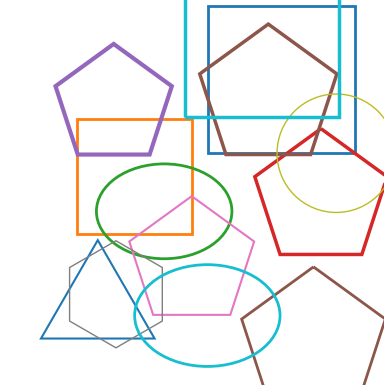[{"shape": "square", "thickness": 2, "radius": 0.96, "center": [0.731, 0.793]}, {"shape": "triangle", "thickness": 1.5, "radius": 0.85, "center": [0.254, 0.206]}, {"shape": "square", "thickness": 2, "radius": 0.74, "center": [0.35, 0.541]}, {"shape": "oval", "thickness": 2, "radius": 0.88, "center": [0.426, 0.451]}, {"shape": "pentagon", "thickness": 2.5, "radius": 0.9, "center": [0.834, 0.485]}, {"shape": "pentagon", "thickness": 3, "radius": 0.79, "center": [0.295, 0.727]}, {"shape": "pentagon", "thickness": 2, "radius": 0.98, "center": [0.814, 0.111]}, {"shape": "pentagon", "thickness": 2.5, "radius": 0.94, "center": [0.697, 0.75]}, {"shape": "pentagon", "thickness": 1.5, "radius": 0.85, "center": [0.498, 0.32]}, {"shape": "hexagon", "thickness": 1, "radius": 0.7, "center": [0.301, 0.236]}, {"shape": "circle", "thickness": 1, "radius": 0.77, "center": [0.873, 0.602]}, {"shape": "square", "thickness": 2.5, "radius": 1.0, "center": [0.682, 0.896]}, {"shape": "oval", "thickness": 2, "radius": 0.94, "center": [0.539, 0.18]}]